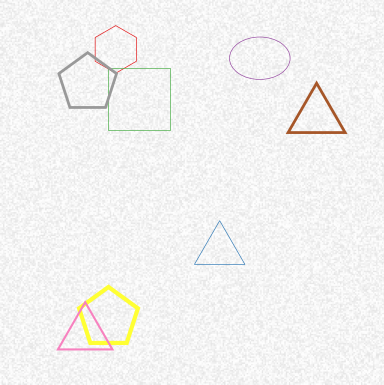[{"shape": "hexagon", "thickness": 0.5, "radius": 0.31, "center": [0.301, 0.872]}, {"shape": "triangle", "thickness": 0.5, "radius": 0.38, "center": [0.571, 0.351]}, {"shape": "square", "thickness": 0.5, "radius": 0.4, "center": [0.361, 0.743]}, {"shape": "oval", "thickness": 0.5, "radius": 0.39, "center": [0.675, 0.849]}, {"shape": "pentagon", "thickness": 3, "radius": 0.4, "center": [0.282, 0.174]}, {"shape": "triangle", "thickness": 2, "radius": 0.43, "center": [0.822, 0.698]}, {"shape": "triangle", "thickness": 1.5, "radius": 0.41, "center": [0.221, 0.133]}, {"shape": "pentagon", "thickness": 2, "radius": 0.39, "center": [0.228, 0.785]}]